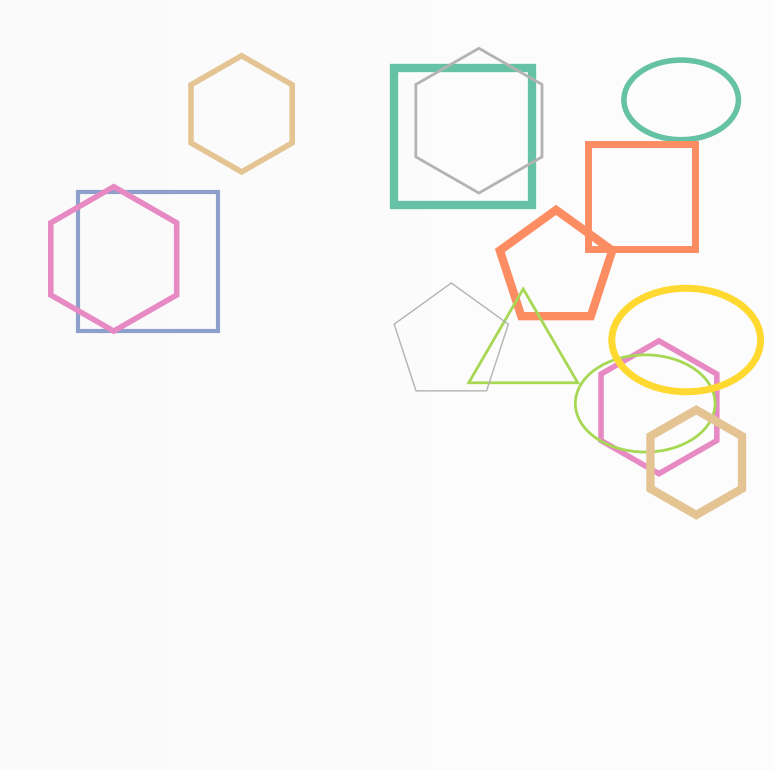[{"shape": "oval", "thickness": 2, "radius": 0.37, "center": [0.879, 0.87]}, {"shape": "square", "thickness": 3, "radius": 0.44, "center": [0.597, 0.823]}, {"shape": "pentagon", "thickness": 3, "radius": 0.38, "center": [0.717, 0.651]}, {"shape": "square", "thickness": 2.5, "radius": 0.34, "center": [0.828, 0.745]}, {"shape": "square", "thickness": 1.5, "radius": 0.45, "center": [0.191, 0.661]}, {"shape": "hexagon", "thickness": 2, "radius": 0.43, "center": [0.85, 0.471]}, {"shape": "hexagon", "thickness": 2, "radius": 0.47, "center": [0.147, 0.664]}, {"shape": "oval", "thickness": 1, "radius": 0.45, "center": [0.833, 0.476]}, {"shape": "triangle", "thickness": 1, "radius": 0.41, "center": [0.675, 0.544]}, {"shape": "oval", "thickness": 2.5, "radius": 0.48, "center": [0.885, 0.558]}, {"shape": "hexagon", "thickness": 2, "radius": 0.38, "center": [0.312, 0.852]}, {"shape": "hexagon", "thickness": 3, "radius": 0.34, "center": [0.898, 0.399]}, {"shape": "pentagon", "thickness": 0.5, "radius": 0.39, "center": [0.582, 0.555]}, {"shape": "hexagon", "thickness": 1, "radius": 0.47, "center": [0.618, 0.843]}]